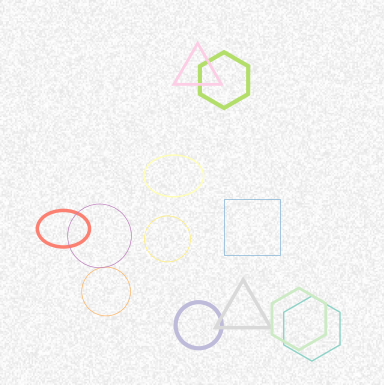[{"shape": "hexagon", "thickness": 1, "radius": 0.42, "center": [0.81, 0.147]}, {"shape": "oval", "thickness": 1, "radius": 0.39, "center": [0.451, 0.543]}, {"shape": "circle", "thickness": 3, "radius": 0.3, "center": [0.516, 0.155]}, {"shape": "oval", "thickness": 2.5, "radius": 0.34, "center": [0.165, 0.406]}, {"shape": "square", "thickness": 0.5, "radius": 0.36, "center": [0.655, 0.409]}, {"shape": "circle", "thickness": 0.5, "radius": 0.32, "center": [0.276, 0.243]}, {"shape": "hexagon", "thickness": 3, "radius": 0.36, "center": [0.582, 0.792]}, {"shape": "triangle", "thickness": 2, "radius": 0.36, "center": [0.513, 0.816]}, {"shape": "triangle", "thickness": 2.5, "radius": 0.41, "center": [0.632, 0.19]}, {"shape": "circle", "thickness": 0.5, "radius": 0.41, "center": [0.258, 0.387]}, {"shape": "hexagon", "thickness": 2, "radius": 0.4, "center": [0.776, 0.172]}, {"shape": "circle", "thickness": 0.5, "radius": 0.3, "center": [0.435, 0.379]}]